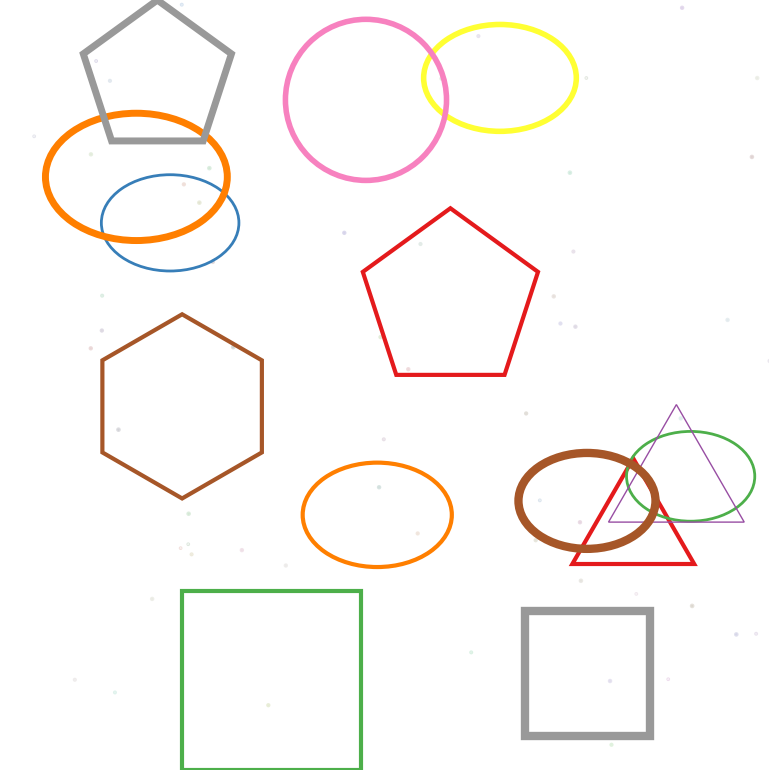[{"shape": "triangle", "thickness": 1.5, "radius": 0.46, "center": [0.822, 0.313]}, {"shape": "pentagon", "thickness": 1.5, "radius": 0.6, "center": [0.585, 0.61]}, {"shape": "oval", "thickness": 1, "radius": 0.45, "center": [0.221, 0.711]}, {"shape": "square", "thickness": 1.5, "radius": 0.58, "center": [0.353, 0.116]}, {"shape": "oval", "thickness": 1, "radius": 0.42, "center": [0.897, 0.381]}, {"shape": "triangle", "thickness": 0.5, "radius": 0.51, "center": [0.878, 0.373]}, {"shape": "oval", "thickness": 1.5, "radius": 0.48, "center": [0.49, 0.331]}, {"shape": "oval", "thickness": 2.5, "radius": 0.59, "center": [0.177, 0.77]}, {"shape": "oval", "thickness": 2, "radius": 0.5, "center": [0.649, 0.899]}, {"shape": "oval", "thickness": 3, "radius": 0.44, "center": [0.762, 0.349]}, {"shape": "hexagon", "thickness": 1.5, "radius": 0.6, "center": [0.237, 0.472]}, {"shape": "circle", "thickness": 2, "radius": 0.52, "center": [0.475, 0.87]}, {"shape": "pentagon", "thickness": 2.5, "radius": 0.51, "center": [0.204, 0.899]}, {"shape": "square", "thickness": 3, "radius": 0.41, "center": [0.763, 0.125]}]